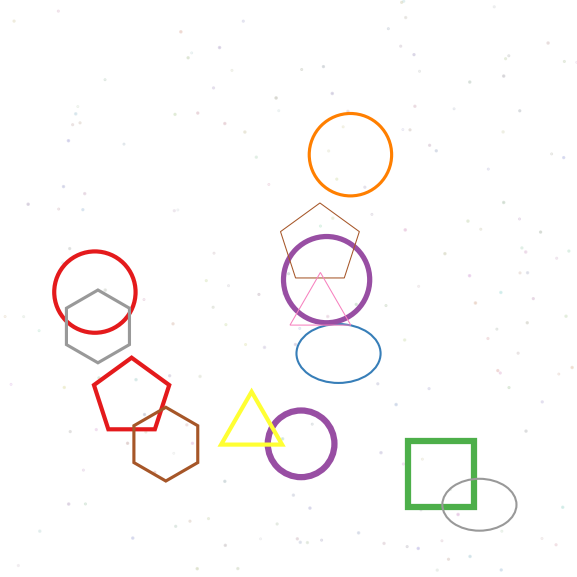[{"shape": "circle", "thickness": 2, "radius": 0.35, "center": [0.164, 0.493]}, {"shape": "pentagon", "thickness": 2, "radius": 0.34, "center": [0.228, 0.311]}, {"shape": "oval", "thickness": 1, "radius": 0.36, "center": [0.586, 0.387]}, {"shape": "square", "thickness": 3, "radius": 0.29, "center": [0.764, 0.178]}, {"shape": "circle", "thickness": 3, "radius": 0.29, "center": [0.521, 0.231]}, {"shape": "circle", "thickness": 2.5, "radius": 0.37, "center": [0.566, 0.515]}, {"shape": "circle", "thickness": 1.5, "radius": 0.36, "center": [0.607, 0.731]}, {"shape": "triangle", "thickness": 2, "radius": 0.31, "center": [0.436, 0.26]}, {"shape": "hexagon", "thickness": 1.5, "radius": 0.32, "center": [0.287, 0.23]}, {"shape": "pentagon", "thickness": 0.5, "radius": 0.36, "center": [0.554, 0.576]}, {"shape": "triangle", "thickness": 0.5, "radius": 0.3, "center": [0.555, 0.467]}, {"shape": "hexagon", "thickness": 1.5, "radius": 0.32, "center": [0.17, 0.434]}, {"shape": "oval", "thickness": 1, "radius": 0.32, "center": [0.83, 0.125]}]